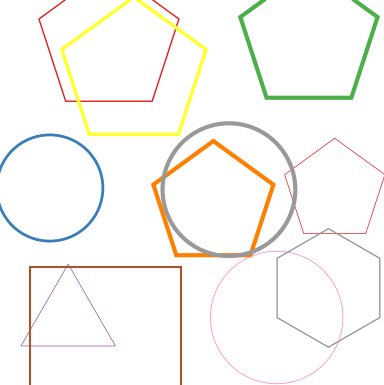[{"shape": "pentagon", "thickness": 0.5, "radius": 0.68, "center": [0.869, 0.504]}, {"shape": "pentagon", "thickness": 1, "radius": 0.96, "center": [0.283, 0.892]}, {"shape": "circle", "thickness": 2, "radius": 0.69, "center": [0.129, 0.512]}, {"shape": "pentagon", "thickness": 3, "radius": 0.94, "center": [0.802, 0.898]}, {"shape": "triangle", "thickness": 0.5, "radius": 0.71, "center": [0.177, 0.172]}, {"shape": "pentagon", "thickness": 3, "radius": 0.82, "center": [0.554, 0.47]}, {"shape": "pentagon", "thickness": 2.5, "radius": 0.99, "center": [0.348, 0.811]}, {"shape": "square", "thickness": 1.5, "radius": 0.98, "center": [0.274, 0.111]}, {"shape": "circle", "thickness": 0.5, "radius": 0.86, "center": [0.719, 0.175]}, {"shape": "hexagon", "thickness": 1, "radius": 0.77, "center": [0.853, 0.252]}, {"shape": "circle", "thickness": 3, "radius": 0.86, "center": [0.595, 0.507]}]